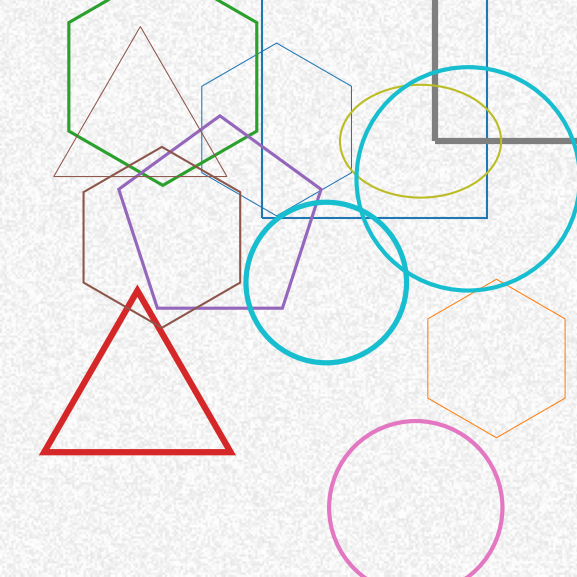[{"shape": "hexagon", "thickness": 0.5, "radius": 0.75, "center": [0.479, 0.775]}, {"shape": "square", "thickness": 1, "radius": 0.98, "center": [0.649, 0.816]}, {"shape": "hexagon", "thickness": 0.5, "radius": 0.69, "center": [0.86, 0.378]}, {"shape": "hexagon", "thickness": 1.5, "radius": 0.94, "center": [0.282, 0.866]}, {"shape": "triangle", "thickness": 3, "radius": 0.93, "center": [0.238, 0.309]}, {"shape": "pentagon", "thickness": 1.5, "radius": 0.92, "center": [0.381, 0.614]}, {"shape": "triangle", "thickness": 0.5, "radius": 0.87, "center": [0.243, 0.78]}, {"shape": "hexagon", "thickness": 1, "radius": 0.78, "center": [0.28, 0.588]}, {"shape": "circle", "thickness": 2, "radius": 0.75, "center": [0.72, 0.12]}, {"shape": "square", "thickness": 3, "radius": 0.7, "center": [0.894, 0.895]}, {"shape": "oval", "thickness": 1, "radius": 0.7, "center": [0.728, 0.755]}, {"shape": "circle", "thickness": 2, "radius": 0.97, "center": [0.811, 0.689]}, {"shape": "circle", "thickness": 2.5, "radius": 0.7, "center": [0.565, 0.51]}]